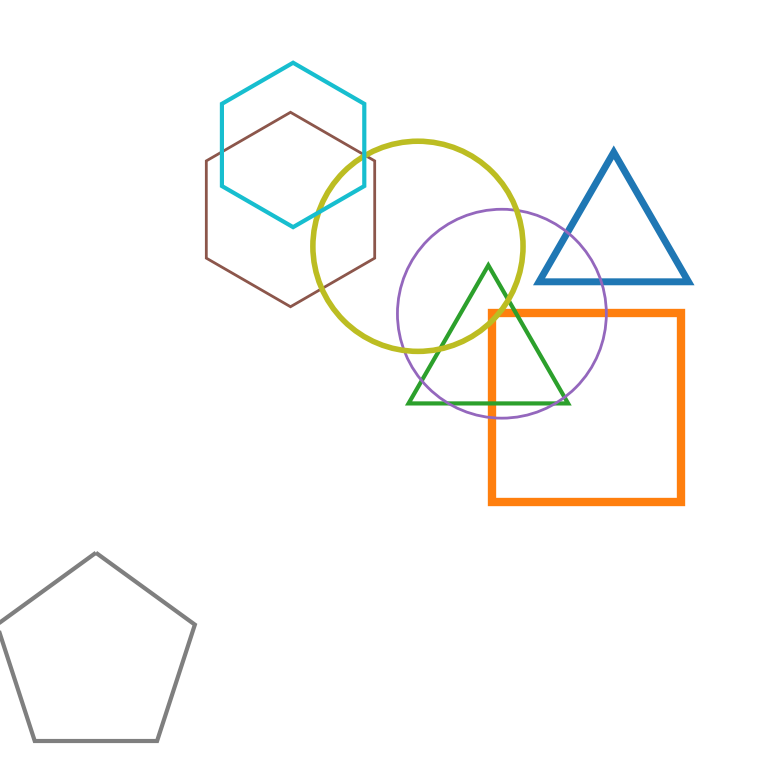[{"shape": "triangle", "thickness": 2.5, "radius": 0.56, "center": [0.797, 0.69]}, {"shape": "square", "thickness": 3, "radius": 0.62, "center": [0.762, 0.471]}, {"shape": "triangle", "thickness": 1.5, "radius": 0.6, "center": [0.634, 0.536]}, {"shape": "circle", "thickness": 1, "radius": 0.68, "center": [0.652, 0.593]}, {"shape": "hexagon", "thickness": 1, "radius": 0.63, "center": [0.377, 0.728]}, {"shape": "pentagon", "thickness": 1.5, "radius": 0.68, "center": [0.125, 0.147]}, {"shape": "circle", "thickness": 2, "radius": 0.68, "center": [0.543, 0.68]}, {"shape": "hexagon", "thickness": 1.5, "radius": 0.53, "center": [0.381, 0.812]}]